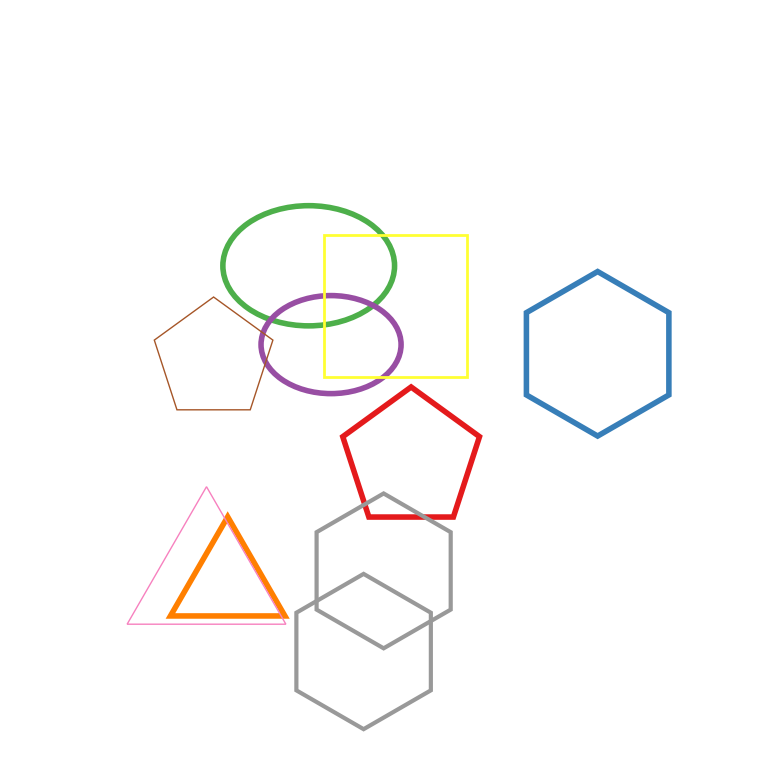[{"shape": "pentagon", "thickness": 2, "radius": 0.47, "center": [0.534, 0.404]}, {"shape": "hexagon", "thickness": 2, "radius": 0.53, "center": [0.776, 0.541]}, {"shape": "oval", "thickness": 2, "radius": 0.56, "center": [0.401, 0.655]}, {"shape": "oval", "thickness": 2, "radius": 0.45, "center": [0.43, 0.552]}, {"shape": "triangle", "thickness": 2, "radius": 0.43, "center": [0.296, 0.243]}, {"shape": "square", "thickness": 1, "radius": 0.46, "center": [0.514, 0.602]}, {"shape": "pentagon", "thickness": 0.5, "radius": 0.4, "center": [0.277, 0.533]}, {"shape": "triangle", "thickness": 0.5, "radius": 0.6, "center": [0.268, 0.249]}, {"shape": "hexagon", "thickness": 1.5, "radius": 0.5, "center": [0.498, 0.259]}, {"shape": "hexagon", "thickness": 1.5, "radius": 0.5, "center": [0.472, 0.154]}]